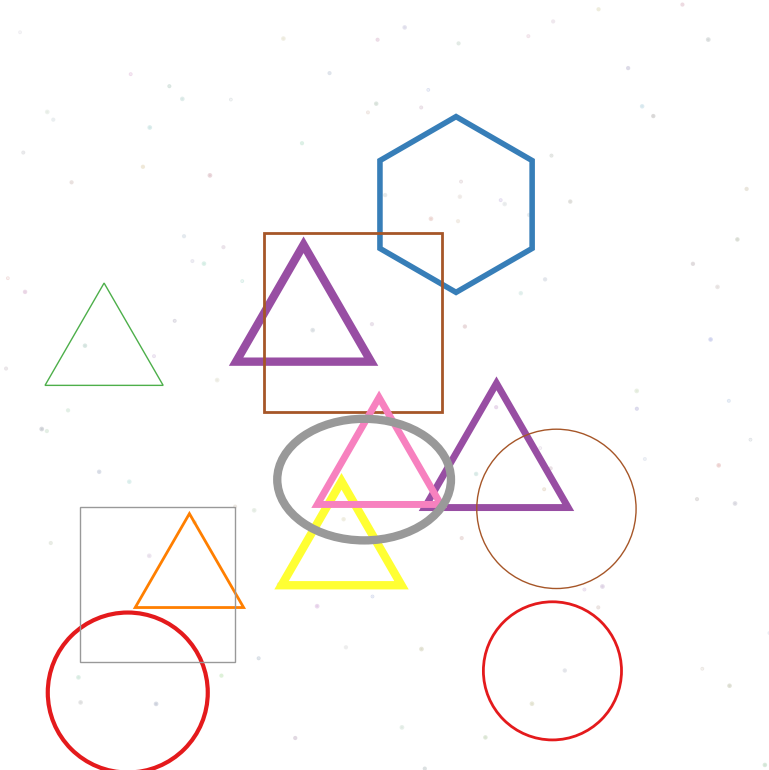[{"shape": "circle", "thickness": 1.5, "radius": 0.52, "center": [0.166, 0.101]}, {"shape": "circle", "thickness": 1, "radius": 0.45, "center": [0.717, 0.129]}, {"shape": "hexagon", "thickness": 2, "radius": 0.57, "center": [0.592, 0.734]}, {"shape": "triangle", "thickness": 0.5, "radius": 0.44, "center": [0.135, 0.544]}, {"shape": "triangle", "thickness": 2.5, "radius": 0.54, "center": [0.645, 0.395]}, {"shape": "triangle", "thickness": 3, "radius": 0.51, "center": [0.394, 0.581]}, {"shape": "triangle", "thickness": 1, "radius": 0.41, "center": [0.246, 0.252]}, {"shape": "triangle", "thickness": 3, "radius": 0.45, "center": [0.444, 0.285]}, {"shape": "square", "thickness": 1, "radius": 0.58, "center": [0.458, 0.581]}, {"shape": "circle", "thickness": 0.5, "radius": 0.52, "center": [0.723, 0.339]}, {"shape": "triangle", "thickness": 2.5, "radius": 0.46, "center": [0.492, 0.391]}, {"shape": "square", "thickness": 0.5, "radius": 0.5, "center": [0.204, 0.24]}, {"shape": "oval", "thickness": 3, "radius": 0.56, "center": [0.473, 0.377]}]